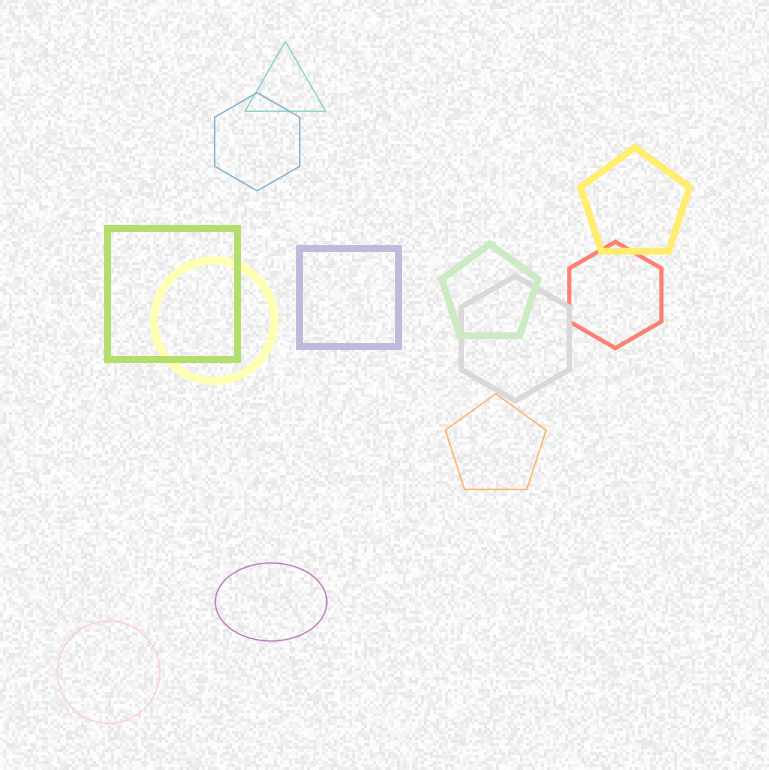[{"shape": "triangle", "thickness": 0.5, "radius": 0.3, "center": [0.371, 0.886]}, {"shape": "circle", "thickness": 3, "radius": 0.39, "center": [0.278, 0.584]}, {"shape": "square", "thickness": 2.5, "radius": 0.32, "center": [0.453, 0.614]}, {"shape": "hexagon", "thickness": 1.5, "radius": 0.35, "center": [0.799, 0.617]}, {"shape": "hexagon", "thickness": 0.5, "radius": 0.32, "center": [0.334, 0.816]}, {"shape": "pentagon", "thickness": 0.5, "radius": 0.34, "center": [0.644, 0.42]}, {"shape": "square", "thickness": 2.5, "radius": 0.42, "center": [0.223, 0.619]}, {"shape": "circle", "thickness": 0.5, "radius": 0.33, "center": [0.141, 0.127]}, {"shape": "hexagon", "thickness": 2, "radius": 0.41, "center": [0.669, 0.561]}, {"shape": "oval", "thickness": 0.5, "radius": 0.36, "center": [0.352, 0.218]}, {"shape": "pentagon", "thickness": 2.5, "radius": 0.33, "center": [0.636, 0.617]}, {"shape": "pentagon", "thickness": 2.5, "radius": 0.37, "center": [0.825, 0.734]}]